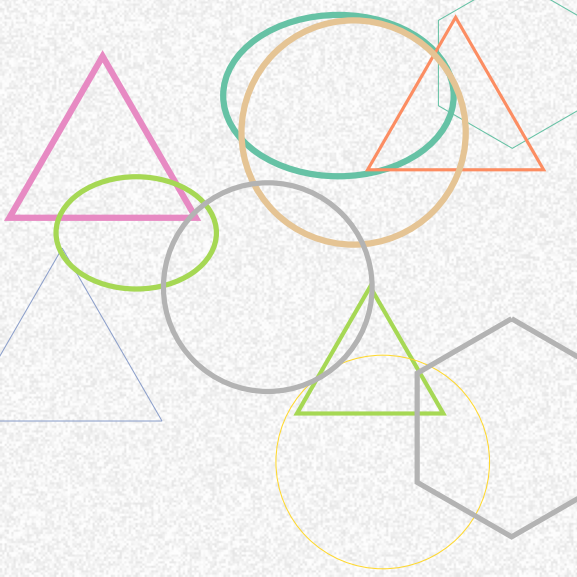[{"shape": "hexagon", "thickness": 0.5, "radius": 0.74, "center": [0.887, 0.89]}, {"shape": "oval", "thickness": 3, "radius": 1.0, "center": [0.586, 0.834]}, {"shape": "triangle", "thickness": 1.5, "radius": 0.88, "center": [0.789, 0.793]}, {"shape": "triangle", "thickness": 0.5, "radius": 1.0, "center": [0.108, 0.37]}, {"shape": "triangle", "thickness": 3, "radius": 0.93, "center": [0.178, 0.715]}, {"shape": "triangle", "thickness": 2, "radius": 0.73, "center": [0.641, 0.356]}, {"shape": "oval", "thickness": 2.5, "radius": 0.69, "center": [0.236, 0.596]}, {"shape": "circle", "thickness": 0.5, "radius": 0.92, "center": [0.663, 0.199]}, {"shape": "circle", "thickness": 3, "radius": 0.97, "center": [0.612, 0.77]}, {"shape": "circle", "thickness": 2.5, "radius": 0.9, "center": [0.464, 0.502]}, {"shape": "hexagon", "thickness": 2.5, "radius": 0.94, "center": [0.886, 0.258]}]